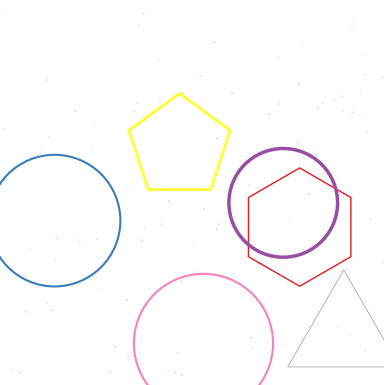[{"shape": "hexagon", "thickness": 1, "radius": 0.77, "center": [0.778, 0.41]}, {"shape": "circle", "thickness": 1.5, "radius": 0.85, "center": [0.142, 0.427]}, {"shape": "circle", "thickness": 2.5, "radius": 0.71, "center": [0.736, 0.473]}, {"shape": "pentagon", "thickness": 2, "radius": 0.69, "center": [0.466, 0.619]}, {"shape": "circle", "thickness": 1.5, "radius": 0.9, "center": [0.529, 0.108]}, {"shape": "triangle", "thickness": 0.5, "radius": 0.84, "center": [0.893, 0.131]}]